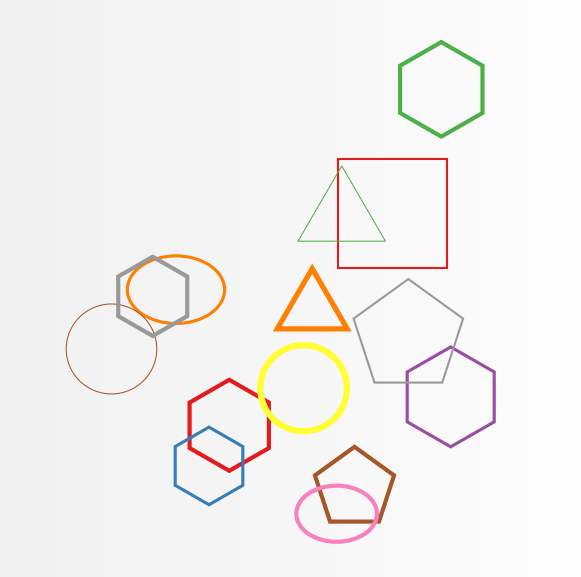[{"shape": "square", "thickness": 1, "radius": 0.47, "center": [0.676, 0.629]}, {"shape": "hexagon", "thickness": 2, "radius": 0.39, "center": [0.394, 0.263]}, {"shape": "hexagon", "thickness": 1.5, "radius": 0.34, "center": [0.36, 0.192]}, {"shape": "hexagon", "thickness": 2, "radius": 0.41, "center": [0.759, 0.844]}, {"shape": "triangle", "thickness": 0.5, "radius": 0.43, "center": [0.588, 0.625]}, {"shape": "hexagon", "thickness": 1.5, "radius": 0.43, "center": [0.775, 0.312]}, {"shape": "triangle", "thickness": 2.5, "radius": 0.35, "center": [0.537, 0.464]}, {"shape": "oval", "thickness": 1.5, "radius": 0.42, "center": [0.303, 0.498]}, {"shape": "circle", "thickness": 3, "radius": 0.37, "center": [0.522, 0.327]}, {"shape": "pentagon", "thickness": 2, "radius": 0.36, "center": [0.61, 0.154]}, {"shape": "circle", "thickness": 0.5, "radius": 0.39, "center": [0.192, 0.395]}, {"shape": "oval", "thickness": 2, "radius": 0.35, "center": [0.579, 0.11]}, {"shape": "pentagon", "thickness": 1, "radius": 0.5, "center": [0.703, 0.417]}, {"shape": "hexagon", "thickness": 2, "radius": 0.34, "center": [0.263, 0.486]}]